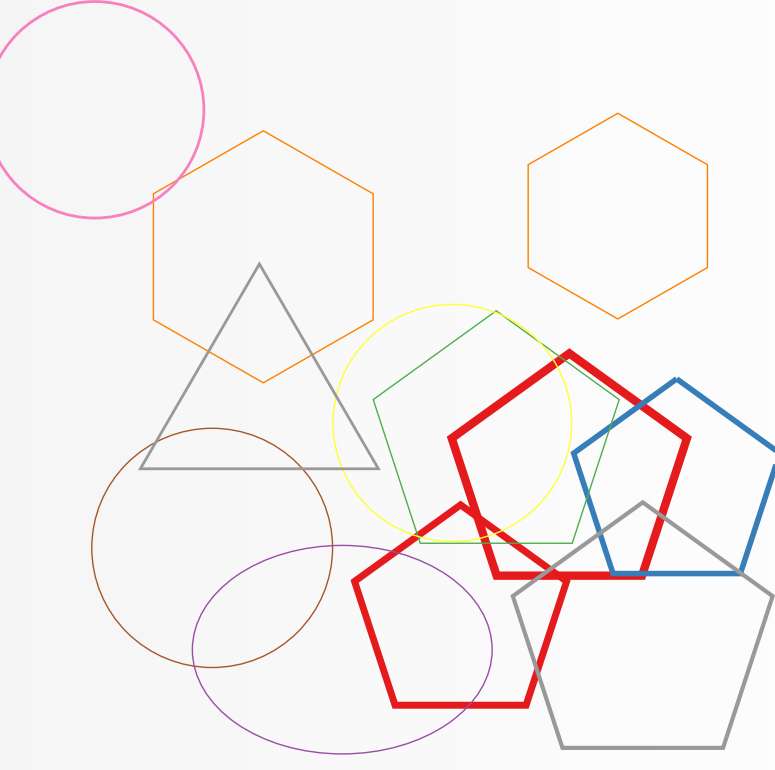[{"shape": "pentagon", "thickness": 2.5, "radius": 0.72, "center": [0.594, 0.2]}, {"shape": "pentagon", "thickness": 3, "radius": 0.8, "center": [0.735, 0.382]}, {"shape": "pentagon", "thickness": 2, "radius": 0.7, "center": [0.873, 0.368]}, {"shape": "pentagon", "thickness": 0.5, "radius": 0.83, "center": [0.64, 0.429]}, {"shape": "oval", "thickness": 0.5, "radius": 0.97, "center": [0.442, 0.156]}, {"shape": "hexagon", "thickness": 0.5, "radius": 0.82, "center": [0.34, 0.666]}, {"shape": "hexagon", "thickness": 0.5, "radius": 0.67, "center": [0.797, 0.719]}, {"shape": "circle", "thickness": 0.5, "radius": 0.77, "center": [0.584, 0.451]}, {"shape": "circle", "thickness": 0.5, "radius": 0.78, "center": [0.274, 0.288]}, {"shape": "circle", "thickness": 1, "radius": 0.7, "center": [0.122, 0.857]}, {"shape": "pentagon", "thickness": 1.5, "radius": 0.88, "center": [0.829, 0.171]}, {"shape": "triangle", "thickness": 1, "radius": 0.89, "center": [0.335, 0.48]}]